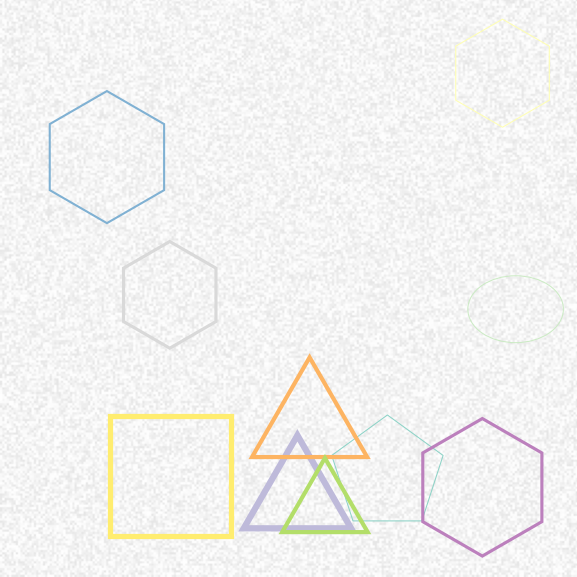[{"shape": "pentagon", "thickness": 0.5, "radius": 0.51, "center": [0.671, 0.179]}, {"shape": "hexagon", "thickness": 0.5, "radius": 0.47, "center": [0.87, 0.872]}, {"shape": "triangle", "thickness": 3, "radius": 0.54, "center": [0.515, 0.138]}, {"shape": "hexagon", "thickness": 1, "radius": 0.57, "center": [0.185, 0.727]}, {"shape": "triangle", "thickness": 2, "radius": 0.58, "center": [0.536, 0.265]}, {"shape": "triangle", "thickness": 2, "radius": 0.43, "center": [0.563, 0.12]}, {"shape": "hexagon", "thickness": 1.5, "radius": 0.46, "center": [0.294, 0.489]}, {"shape": "hexagon", "thickness": 1.5, "radius": 0.6, "center": [0.835, 0.155]}, {"shape": "oval", "thickness": 0.5, "radius": 0.41, "center": [0.893, 0.464]}, {"shape": "square", "thickness": 2.5, "radius": 0.52, "center": [0.295, 0.175]}]